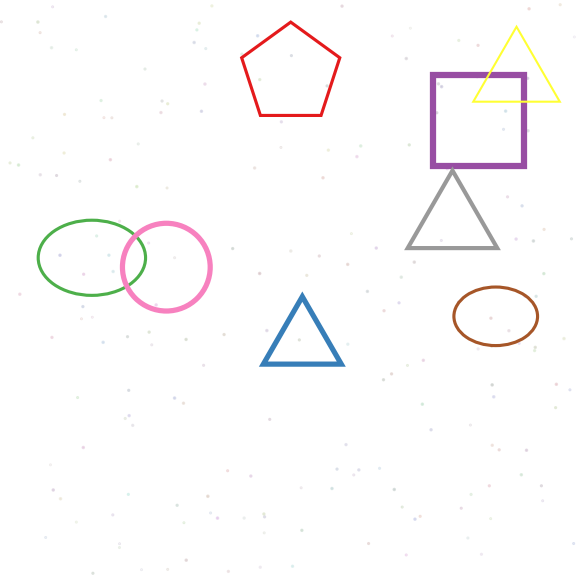[{"shape": "pentagon", "thickness": 1.5, "radius": 0.45, "center": [0.503, 0.872]}, {"shape": "triangle", "thickness": 2.5, "radius": 0.39, "center": [0.524, 0.408]}, {"shape": "oval", "thickness": 1.5, "radius": 0.46, "center": [0.159, 0.553]}, {"shape": "square", "thickness": 3, "radius": 0.4, "center": [0.828, 0.791]}, {"shape": "triangle", "thickness": 1, "radius": 0.43, "center": [0.894, 0.866]}, {"shape": "oval", "thickness": 1.5, "radius": 0.36, "center": [0.858, 0.451]}, {"shape": "circle", "thickness": 2.5, "radius": 0.38, "center": [0.288, 0.537]}, {"shape": "triangle", "thickness": 2, "radius": 0.45, "center": [0.784, 0.614]}]